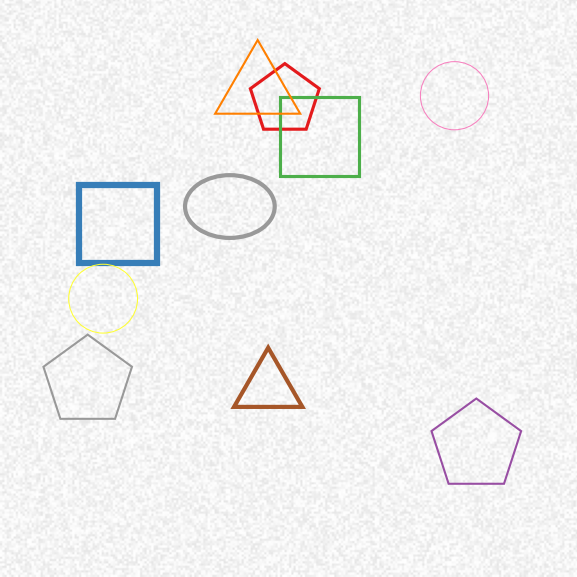[{"shape": "pentagon", "thickness": 1.5, "radius": 0.31, "center": [0.493, 0.826]}, {"shape": "square", "thickness": 3, "radius": 0.34, "center": [0.204, 0.611]}, {"shape": "square", "thickness": 1.5, "radius": 0.34, "center": [0.553, 0.762]}, {"shape": "pentagon", "thickness": 1, "radius": 0.41, "center": [0.825, 0.227]}, {"shape": "triangle", "thickness": 1, "radius": 0.43, "center": [0.446, 0.845]}, {"shape": "circle", "thickness": 0.5, "radius": 0.3, "center": [0.179, 0.482]}, {"shape": "triangle", "thickness": 2, "radius": 0.34, "center": [0.464, 0.329]}, {"shape": "circle", "thickness": 0.5, "radius": 0.3, "center": [0.787, 0.833]}, {"shape": "oval", "thickness": 2, "radius": 0.39, "center": [0.398, 0.641]}, {"shape": "pentagon", "thickness": 1, "radius": 0.4, "center": [0.152, 0.339]}]